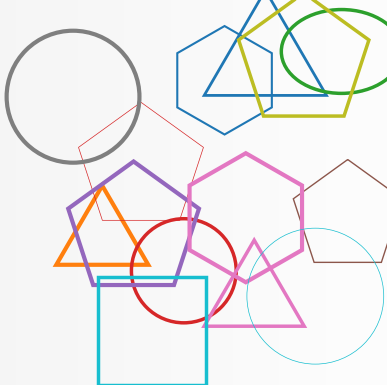[{"shape": "triangle", "thickness": 2, "radius": 0.91, "center": [0.685, 0.843]}, {"shape": "hexagon", "thickness": 1.5, "radius": 0.7, "center": [0.58, 0.791]}, {"shape": "triangle", "thickness": 3, "radius": 0.69, "center": [0.264, 0.381]}, {"shape": "oval", "thickness": 2.5, "radius": 0.78, "center": [0.881, 0.866]}, {"shape": "pentagon", "thickness": 0.5, "radius": 0.85, "center": [0.364, 0.565]}, {"shape": "circle", "thickness": 2.5, "radius": 0.68, "center": [0.474, 0.297]}, {"shape": "pentagon", "thickness": 3, "radius": 0.89, "center": [0.345, 0.403]}, {"shape": "pentagon", "thickness": 1, "radius": 0.74, "center": [0.897, 0.438]}, {"shape": "triangle", "thickness": 2.5, "radius": 0.75, "center": [0.656, 0.227]}, {"shape": "hexagon", "thickness": 3, "radius": 0.84, "center": [0.634, 0.434]}, {"shape": "circle", "thickness": 3, "radius": 0.86, "center": [0.188, 0.749]}, {"shape": "pentagon", "thickness": 2.5, "radius": 0.88, "center": [0.784, 0.842]}, {"shape": "circle", "thickness": 0.5, "radius": 0.88, "center": [0.814, 0.231]}, {"shape": "square", "thickness": 2.5, "radius": 0.7, "center": [0.393, 0.14]}]